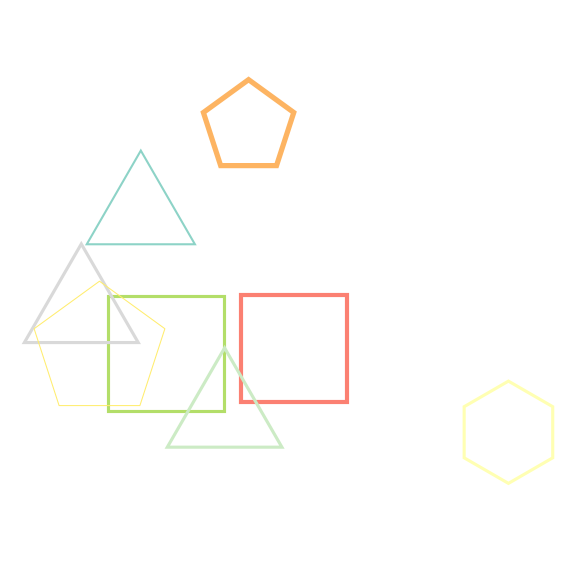[{"shape": "triangle", "thickness": 1, "radius": 0.54, "center": [0.244, 0.63]}, {"shape": "hexagon", "thickness": 1.5, "radius": 0.44, "center": [0.88, 0.251]}, {"shape": "square", "thickness": 2, "radius": 0.46, "center": [0.509, 0.396]}, {"shape": "pentagon", "thickness": 2.5, "radius": 0.41, "center": [0.43, 0.779]}, {"shape": "square", "thickness": 1.5, "radius": 0.5, "center": [0.287, 0.387]}, {"shape": "triangle", "thickness": 1.5, "radius": 0.57, "center": [0.141, 0.463]}, {"shape": "triangle", "thickness": 1.5, "radius": 0.57, "center": [0.389, 0.282]}, {"shape": "pentagon", "thickness": 0.5, "radius": 0.6, "center": [0.172, 0.393]}]